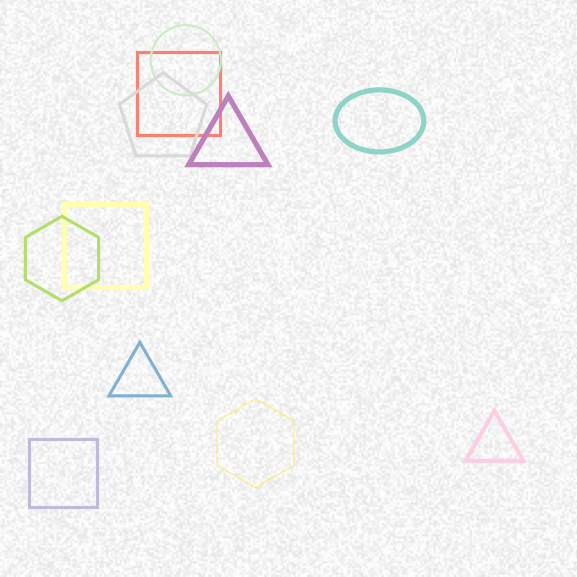[{"shape": "oval", "thickness": 2.5, "radius": 0.38, "center": [0.657, 0.79]}, {"shape": "square", "thickness": 2.5, "radius": 0.36, "center": [0.182, 0.575]}, {"shape": "square", "thickness": 1.5, "radius": 0.3, "center": [0.109, 0.18]}, {"shape": "square", "thickness": 1.5, "radius": 0.36, "center": [0.309, 0.837]}, {"shape": "triangle", "thickness": 1.5, "radius": 0.31, "center": [0.242, 0.345]}, {"shape": "hexagon", "thickness": 1.5, "radius": 0.37, "center": [0.107, 0.551]}, {"shape": "triangle", "thickness": 2, "radius": 0.29, "center": [0.856, 0.23]}, {"shape": "pentagon", "thickness": 1.5, "radius": 0.4, "center": [0.282, 0.794]}, {"shape": "triangle", "thickness": 2.5, "radius": 0.4, "center": [0.395, 0.754]}, {"shape": "circle", "thickness": 1, "radius": 0.3, "center": [0.322, 0.895]}, {"shape": "hexagon", "thickness": 0.5, "radius": 0.38, "center": [0.442, 0.232]}]